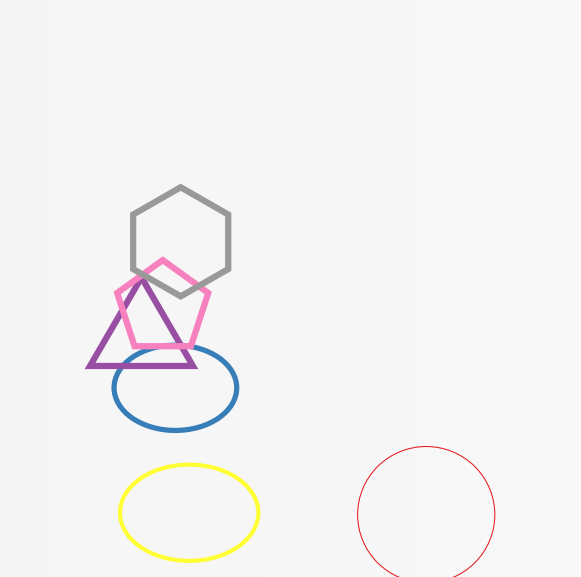[{"shape": "circle", "thickness": 0.5, "radius": 0.59, "center": [0.733, 0.108]}, {"shape": "oval", "thickness": 2.5, "radius": 0.53, "center": [0.302, 0.328]}, {"shape": "triangle", "thickness": 3, "radius": 0.51, "center": [0.243, 0.417]}, {"shape": "oval", "thickness": 2, "radius": 0.6, "center": [0.325, 0.111]}, {"shape": "pentagon", "thickness": 3, "radius": 0.41, "center": [0.28, 0.466]}, {"shape": "hexagon", "thickness": 3, "radius": 0.47, "center": [0.311, 0.58]}]